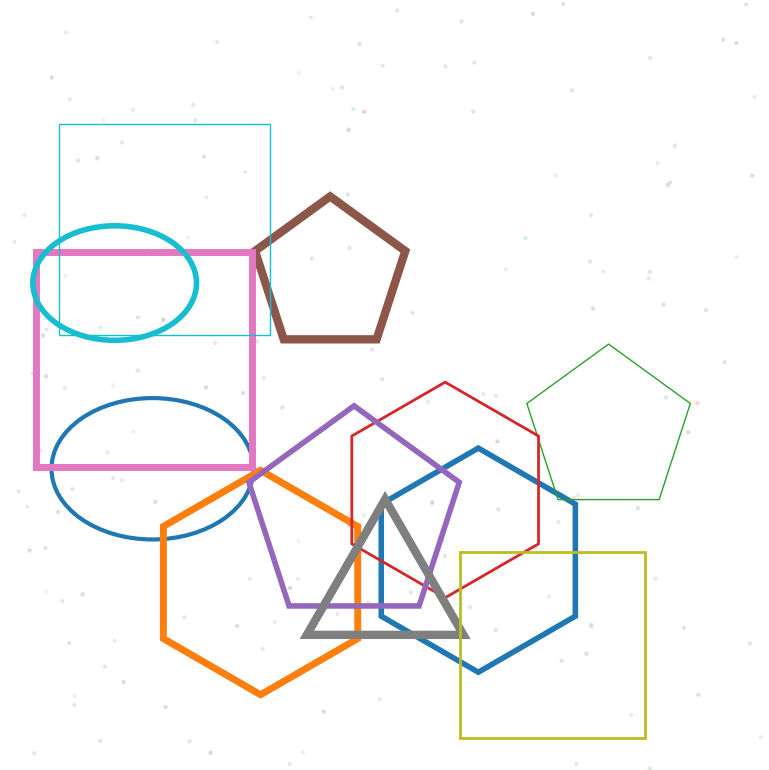[{"shape": "hexagon", "thickness": 2, "radius": 0.73, "center": [0.621, 0.273]}, {"shape": "oval", "thickness": 1.5, "radius": 0.66, "center": [0.198, 0.391]}, {"shape": "hexagon", "thickness": 2.5, "radius": 0.73, "center": [0.338, 0.243]}, {"shape": "pentagon", "thickness": 0.5, "radius": 0.56, "center": [0.79, 0.441]}, {"shape": "hexagon", "thickness": 1, "radius": 0.7, "center": [0.578, 0.364]}, {"shape": "pentagon", "thickness": 2, "radius": 0.72, "center": [0.46, 0.329]}, {"shape": "pentagon", "thickness": 3, "radius": 0.51, "center": [0.429, 0.642]}, {"shape": "square", "thickness": 2.5, "radius": 0.7, "center": [0.187, 0.533]}, {"shape": "triangle", "thickness": 3, "radius": 0.59, "center": [0.5, 0.234]}, {"shape": "square", "thickness": 1, "radius": 0.6, "center": [0.718, 0.162]}, {"shape": "square", "thickness": 0.5, "radius": 0.69, "center": [0.214, 0.702]}, {"shape": "oval", "thickness": 2, "radius": 0.53, "center": [0.149, 0.632]}]